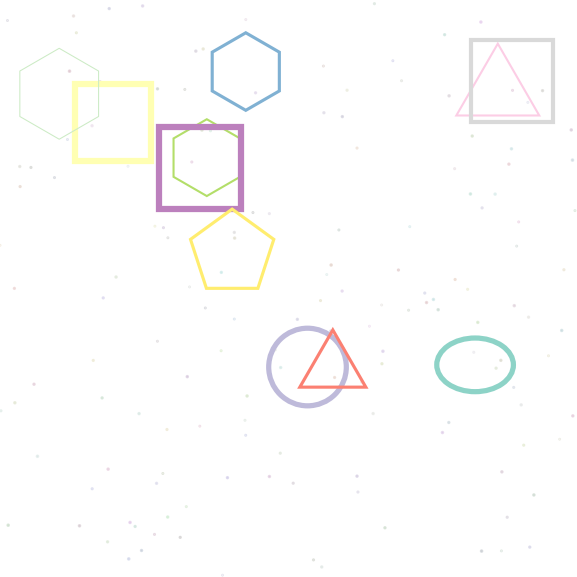[{"shape": "oval", "thickness": 2.5, "radius": 0.33, "center": [0.823, 0.367]}, {"shape": "square", "thickness": 3, "radius": 0.33, "center": [0.196, 0.787]}, {"shape": "circle", "thickness": 2.5, "radius": 0.34, "center": [0.532, 0.364]}, {"shape": "triangle", "thickness": 1.5, "radius": 0.33, "center": [0.576, 0.362]}, {"shape": "hexagon", "thickness": 1.5, "radius": 0.34, "center": [0.426, 0.875]}, {"shape": "hexagon", "thickness": 1, "radius": 0.33, "center": [0.358, 0.726]}, {"shape": "triangle", "thickness": 1, "radius": 0.41, "center": [0.862, 0.841]}, {"shape": "square", "thickness": 2, "radius": 0.35, "center": [0.886, 0.859]}, {"shape": "square", "thickness": 3, "radius": 0.36, "center": [0.347, 0.708]}, {"shape": "hexagon", "thickness": 0.5, "radius": 0.39, "center": [0.103, 0.837]}, {"shape": "pentagon", "thickness": 1.5, "radius": 0.38, "center": [0.402, 0.561]}]